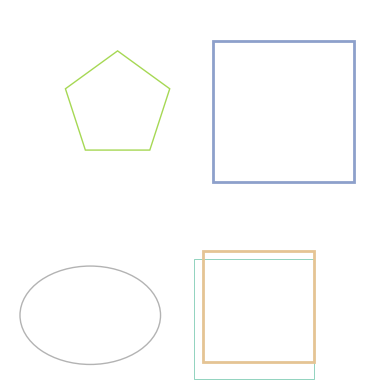[{"shape": "square", "thickness": 0.5, "radius": 0.78, "center": [0.66, 0.171]}, {"shape": "square", "thickness": 2, "radius": 0.92, "center": [0.738, 0.711]}, {"shape": "pentagon", "thickness": 1, "radius": 0.71, "center": [0.305, 0.725]}, {"shape": "square", "thickness": 2, "radius": 0.72, "center": [0.671, 0.205]}, {"shape": "oval", "thickness": 1, "radius": 0.91, "center": [0.234, 0.181]}]